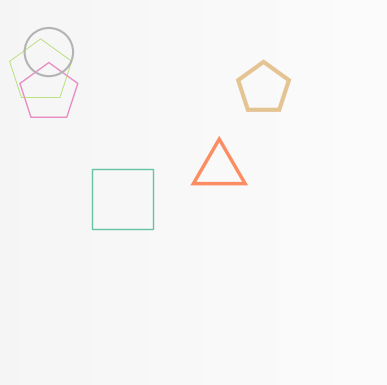[{"shape": "square", "thickness": 1, "radius": 0.39, "center": [0.317, 0.483]}, {"shape": "triangle", "thickness": 2.5, "radius": 0.39, "center": [0.566, 0.562]}, {"shape": "pentagon", "thickness": 1, "radius": 0.39, "center": [0.126, 0.759]}, {"shape": "pentagon", "thickness": 0.5, "radius": 0.42, "center": [0.105, 0.815]}, {"shape": "pentagon", "thickness": 3, "radius": 0.34, "center": [0.68, 0.77]}, {"shape": "circle", "thickness": 1.5, "radius": 0.31, "center": [0.126, 0.865]}]